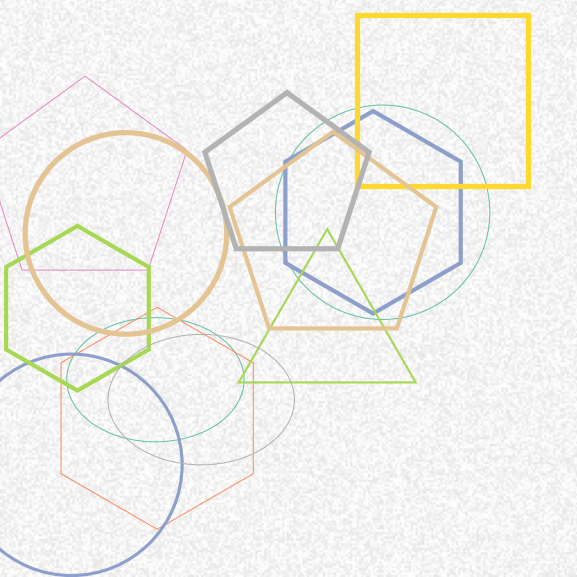[{"shape": "oval", "thickness": 0.5, "radius": 0.77, "center": [0.269, 0.342]}, {"shape": "circle", "thickness": 0.5, "radius": 0.93, "center": [0.663, 0.632]}, {"shape": "hexagon", "thickness": 0.5, "radius": 0.96, "center": [0.272, 0.275]}, {"shape": "circle", "thickness": 1.5, "radius": 0.96, "center": [0.124, 0.194]}, {"shape": "hexagon", "thickness": 2, "radius": 0.88, "center": [0.646, 0.632]}, {"shape": "pentagon", "thickness": 0.5, "radius": 0.93, "center": [0.147, 0.682]}, {"shape": "hexagon", "thickness": 2, "radius": 0.71, "center": [0.134, 0.465]}, {"shape": "triangle", "thickness": 1, "radius": 0.88, "center": [0.567, 0.425]}, {"shape": "square", "thickness": 2.5, "radius": 0.74, "center": [0.766, 0.825]}, {"shape": "circle", "thickness": 2.5, "radius": 0.87, "center": [0.218, 0.595]}, {"shape": "pentagon", "thickness": 2, "radius": 0.94, "center": [0.577, 0.583]}, {"shape": "pentagon", "thickness": 2.5, "radius": 0.75, "center": [0.497, 0.689]}, {"shape": "oval", "thickness": 0.5, "radius": 0.81, "center": [0.348, 0.307]}]